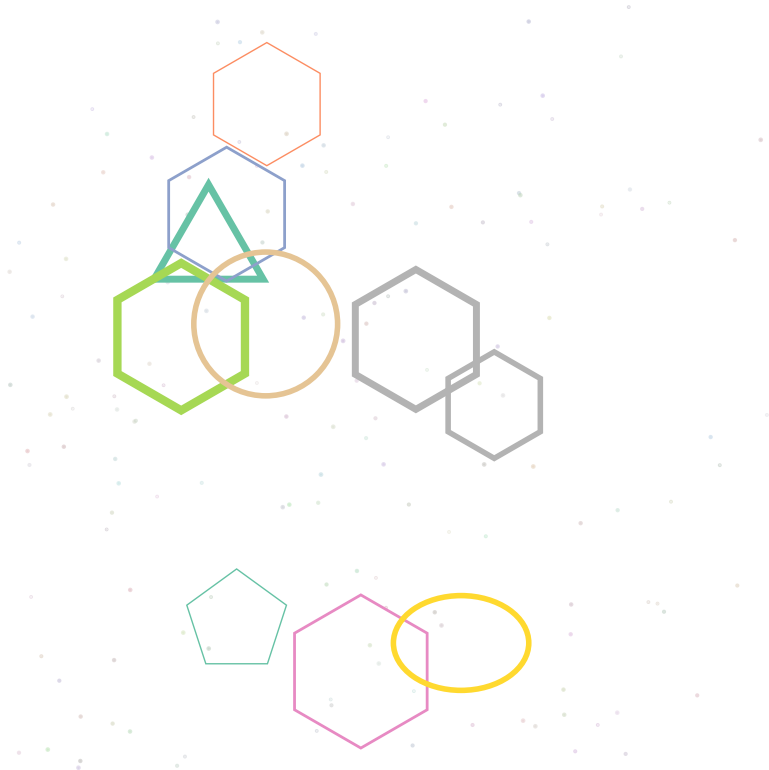[{"shape": "triangle", "thickness": 2.5, "radius": 0.41, "center": [0.271, 0.678]}, {"shape": "pentagon", "thickness": 0.5, "radius": 0.34, "center": [0.307, 0.193]}, {"shape": "hexagon", "thickness": 0.5, "radius": 0.4, "center": [0.347, 0.865]}, {"shape": "hexagon", "thickness": 1, "radius": 0.43, "center": [0.294, 0.722]}, {"shape": "hexagon", "thickness": 1, "radius": 0.5, "center": [0.469, 0.128]}, {"shape": "hexagon", "thickness": 3, "radius": 0.48, "center": [0.235, 0.563]}, {"shape": "oval", "thickness": 2, "radius": 0.44, "center": [0.599, 0.165]}, {"shape": "circle", "thickness": 2, "radius": 0.47, "center": [0.345, 0.579]}, {"shape": "hexagon", "thickness": 2.5, "radius": 0.45, "center": [0.54, 0.559]}, {"shape": "hexagon", "thickness": 2, "radius": 0.35, "center": [0.642, 0.474]}]